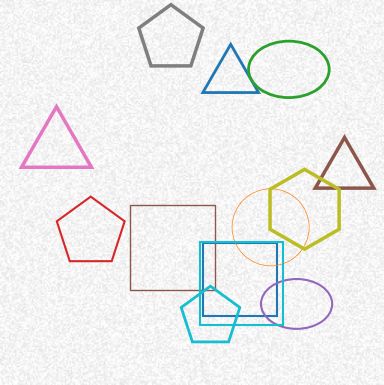[{"shape": "triangle", "thickness": 2, "radius": 0.42, "center": [0.599, 0.801]}, {"shape": "square", "thickness": 1.5, "radius": 0.48, "center": [0.623, 0.274]}, {"shape": "circle", "thickness": 0.5, "radius": 0.5, "center": [0.703, 0.41]}, {"shape": "oval", "thickness": 2, "radius": 0.52, "center": [0.75, 0.82]}, {"shape": "pentagon", "thickness": 1.5, "radius": 0.46, "center": [0.236, 0.397]}, {"shape": "oval", "thickness": 1.5, "radius": 0.46, "center": [0.77, 0.211]}, {"shape": "triangle", "thickness": 2.5, "radius": 0.44, "center": [0.895, 0.555]}, {"shape": "square", "thickness": 1, "radius": 0.55, "center": [0.448, 0.356]}, {"shape": "triangle", "thickness": 2.5, "radius": 0.52, "center": [0.147, 0.618]}, {"shape": "pentagon", "thickness": 2.5, "radius": 0.44, "center": [0.444, 0.9]}, {"shape": "hexagon", "thickness": 2.5, "radius": 0.52, "center": [0.791, 0.456]}, {"shape": "square", "thickness": 1.5, "radius": 0.54, "center": [0.627, 0.263]}, {"shape": "pentagon", "thickness": 2, "radius": 0.4, "center": [0.547, 0.177]}]